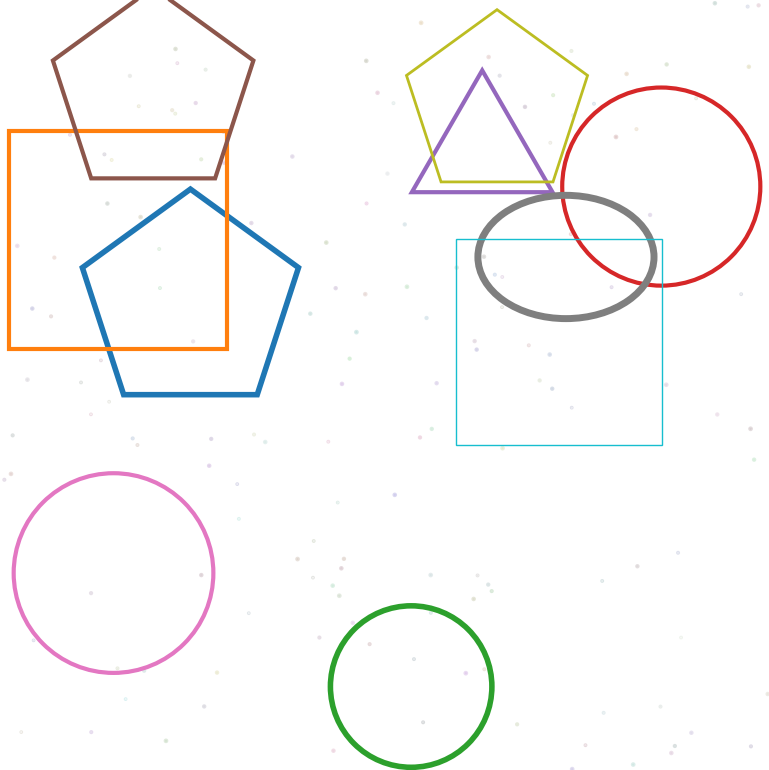[{"shape": "pentagon", "thickness": 2, "radius": 0.74, "center": [0.247, 0.607]}, {"shape": "square", "thickness": 1.5, "radius": 0.71, "center": [0.153, 0.688]}, {"shape": "circle", "thickness": 2, "radius": 0.52, "center": [0.534, 0.108]}, {"shape": "circle", "thickness": 1.5, "radius": 0.64, "center": [0.859, 0.758]}, {"shape": "triangle", "thickness": 1.5, "radius": 0.53, "center": [0.626, 0.803]}, {"shape": "pentagon", "thickness": 1.5, "radius": 0.68, "center": [0.199, 0.879]}, {"shape": "circle", "thickness": 1.5, "radius": 0.65, "center": [0.147, 0.256]}, {"shape": "oval", "thickness": 2.5, "radius": 0.57, "center": [0.735, 0.666]}, {"shape": "pentagon", "thickness": 1, "radius": 0.62, "center": [0.645, 0.864]}, {"shape": "square", "thickness": 0.5, "radius": 0.67, "center": [0.726, 0.556]}]